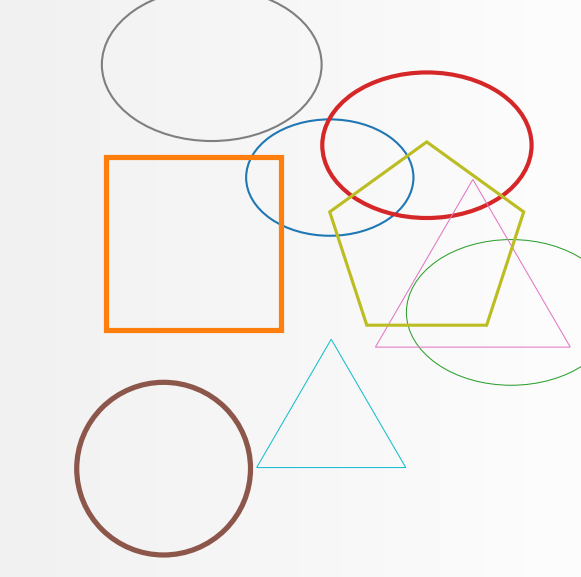[{"shape": "oval", "thickness": 1, "radius": 0.72, "center": [0.567, 0.692]}, {"shape": "square", "thickness": 2.5, "radius": 0.75, "center": [0.333, 0.578]}, {"shape": "oval", "thickness": 0.5, "radius": 0.9, "center": [0.879, 0.458]}, {"shape": "oval", "thickness": 2, "radius": 0.9, "center": [0.734, 0.748]}, {"shape": "circle", "thickness": 2.5, "radius": 0.75, "center": [0.281, 0.188]}, {"shape": "triangle", "thickness": 0.5, "radius": 0.97, "center": [0.813, 0.495]}, {"shape": "oval", "thickness": 1, "radius": 0.95, "center": [0.364, 0.887]}, {"shape": "pentagon", "thickness": 1.5, "radius": 0.88, "center": [0.734, 0.578]}, {"shape": "triangle", "thickness": 0.5, "radius": 0.74, "center": [0.57, 0.264]}]